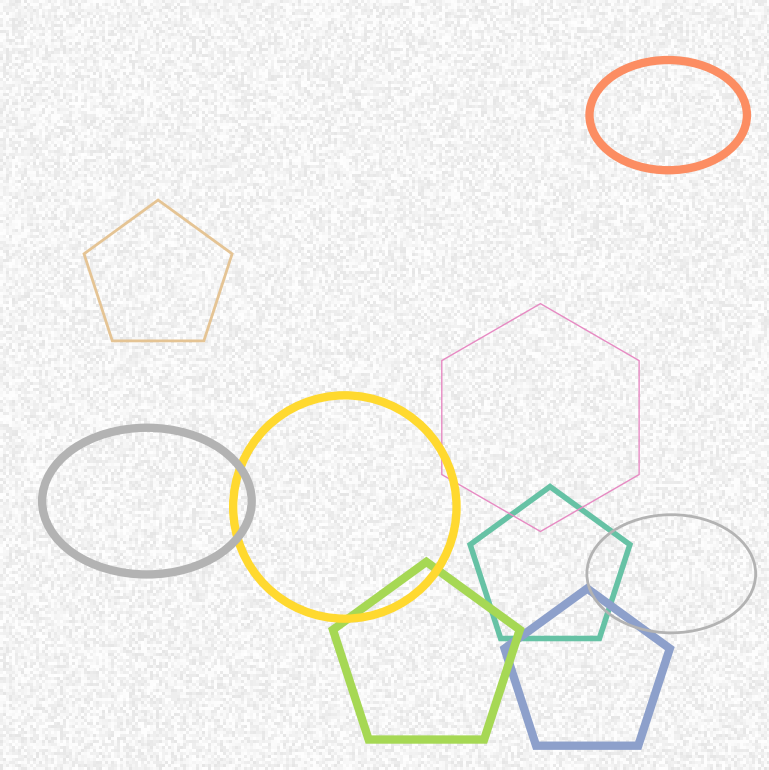[{"shape": "pentagon", "thickness": 2, "radius": 0.55, "center": [0.714, 0.259]}, {"shape": "oval", "thickness": 3, "radius": 0.51, "center": [0.868, 0.85]}, {"shape": "pentagon", "thickness": 3, "radius": 0.56, "center": [0.763, 0.123]}, {"shape": "hexagon", "thickness": 0.5, "radius": 0.74, "center": [0.702, 0.458]}, {"shape": "pentagon", "thickness": 3, "radius": 0.64, "center": [0.554, 0.143]}, {"shape": "circle", "thickness": 3, "radius": 0.73, "center": [0.448, 0.342]}, {"shape": "pentagon", "thickness": 1, "radius": 0.51, "center": [0.205, 0.639]}, {"shape": "oval", "thickness": 1, "radius": 0.55, "center": [0.872, 0.255]}, {"shape": "oval", "thickness": 3, "radius": 0.68, "center": [0.191, 0.349]}]